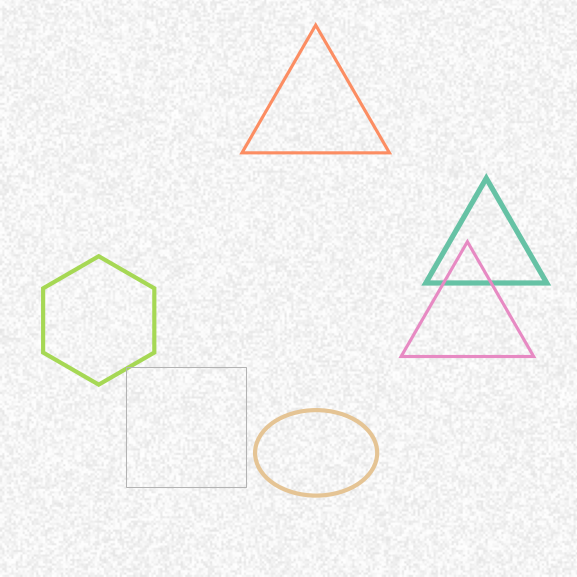[{"shape": "triangle", "thickness": 2.5, "radius": 0.6, "center": [0.842, 0.57]}, {"shape": "triangle", "thickness": 1.5, "radius": 0.74, "center": [0.547, 0.808]}, {"shape": "triangle", "thickness": 1.5, "radius": 0.66, "center": [0.809, 0.448]}, {"shape": "hexagon", "thickness": 2, "radius": 0.56, "center": [0.171, 0.444]}, {"shape": "oval", "thickness": 2, "radius": 0.53, "center": [0.547, 0.215]}, {"shape": "square", "thickness": 0.5, "radius": 0.52, "center": [0.322, 0.26]}]